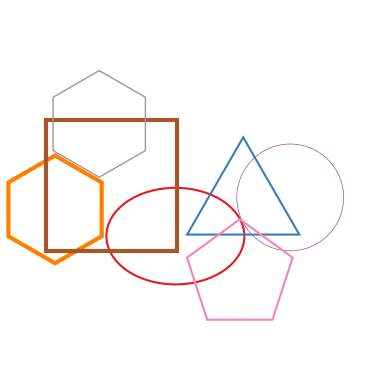[{"shape": "oval", "thickness": 1.5, "radius": 0.9, "center": [0.456, 0.387]}, {"shape": "triangle", "thickness": 1.5, "radius": 0.84, "center": [0.632, 0.475]}, {"shape": "circle", "thickness": 0.5, "radius": 0.69, "center": [0.754, 0.487]}, {"shape": "hexagon", "thickness": 3, "radius": 0.7, "center": [0.143, 0.456]}, {"shape": "square", "thickness": 3, "radius": 0.85, "center": [0.289, 0.518]}, {"shape": "pentagon", "thickness": 1.5, "radius": 0.72, "center": [0.623, 0.286]}, {"shape": "hexagon", "thickness": 1, "radius": 0.69, "center": [0.258, 0.678]}]